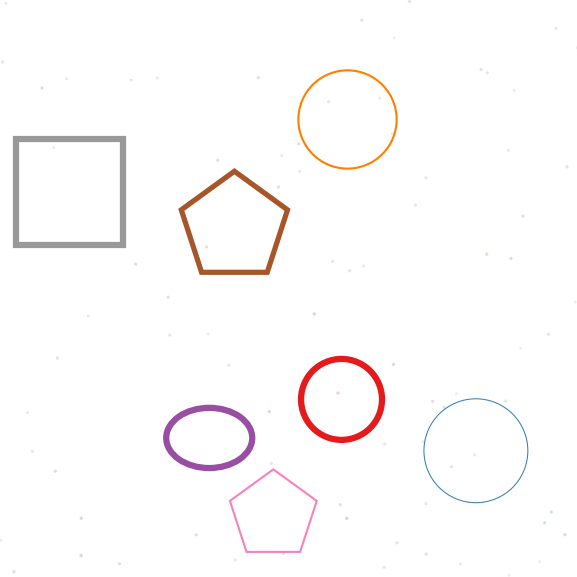[{"shape": "circle", "thickness": 3, "radius": 0.35, "center": [0.591, 0.308]}, {"shape": "circle", "thickness": 0.5, "radius": 0.45, "center": [0.824, 0.219]}, {"shape": "oval", "thickness": 3, "radius": 0.37, "center": [0.362, 0.241]}, {"shape": "circle", "thickness": 1, "radius": 0.43, "center": [0.602, 0.792]}, {"shape": "pentagon", "thickness": 2.5, "radius": 0.48, "center": [0.406, 0.606]}, {"shape": "pentagon", "thickness": 1, "radius": 0.4, "center": [0.473, 0.107]}, {"shape": "square", "thickness": 3, "radius": 0.46, "center": [0.12, 0.666]}]